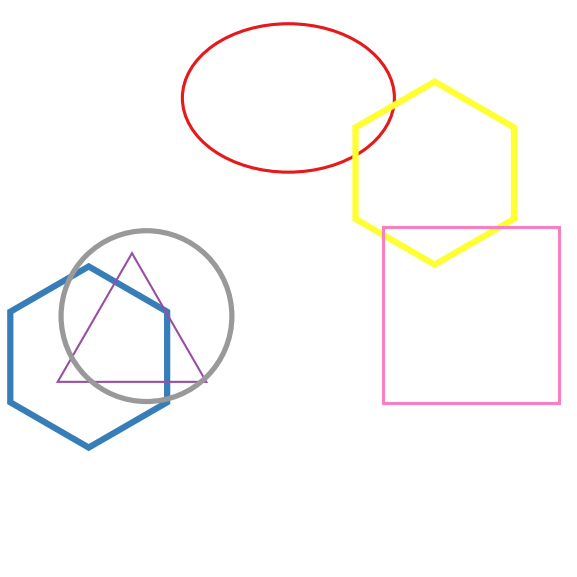[{"shape": "oval", "thickness": 1.5, "radius": 0.92, "center": [0.499, 0.83]}, {"shape": "hexagon", "thickness": 3, "radius": 0.78, "center": [0.154, 0.381]}, {"shape": "triangle", "thickness": 1, "radius": 0.74, "center": [0.229, 0.412]}, {"shape": "hexagon", "thickness": 3, "radius": 0.79, "center": [0.753, 0.699]}, {"shape": "square", "thickness": 1.5, "radius": 0.76, "center": [0.816, 0.454]}, {"shape": "circle", "thickness": 2.5, "radius": 0.74, "center": [0.254, 0.452]}]